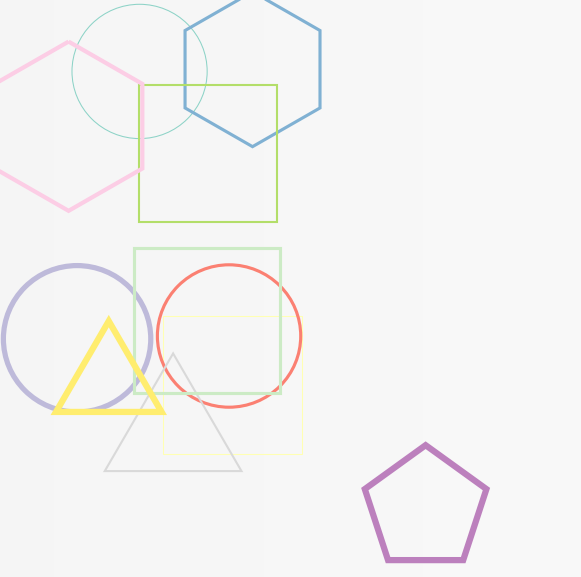[{"shape": "circle", "thickness": 0.5, "radius": 0.58, "center": [0.24, 0.875]}, {"shape": "square", "thickness": 0.5, "radius": 0.6, "center": [0.4, 0.332]}, {"shape": "circle", "thickness": 2.5, "radius": 0.63, "center": [0.133, 0.412]}, {"shape": "circle", "thickness": 1.5, "radius": 0.62, "center": [0.394, 0.417]}, {"shape": "hexagon", "thickness": 1.5, "radius": 0.67, "center": [0.434, 0.879]}, {"shape": "square", "thickness": 1, "radius": 0.59, "center": [0.358, 0.734]}, {"shape": "hexagon", "thickness": 2, "radius": 0.73, "center": [0.118, 0.781]}, {"shape": "triangle", "thickness": 1, "radius": 0.68, "center": [0.298, 0.251]}, {"shape": "pentagon", "thickness": 3, "radius": 0.55, "center": [0.732, 0.118]}, {"shape": "square", "thickness": 1.5, "radius": 0.63, "center": [0.356, 0.444]}, {"shape": "triangle", "thickness": 3, "radius": 0.52, "center": [0.187, 0.338]}]